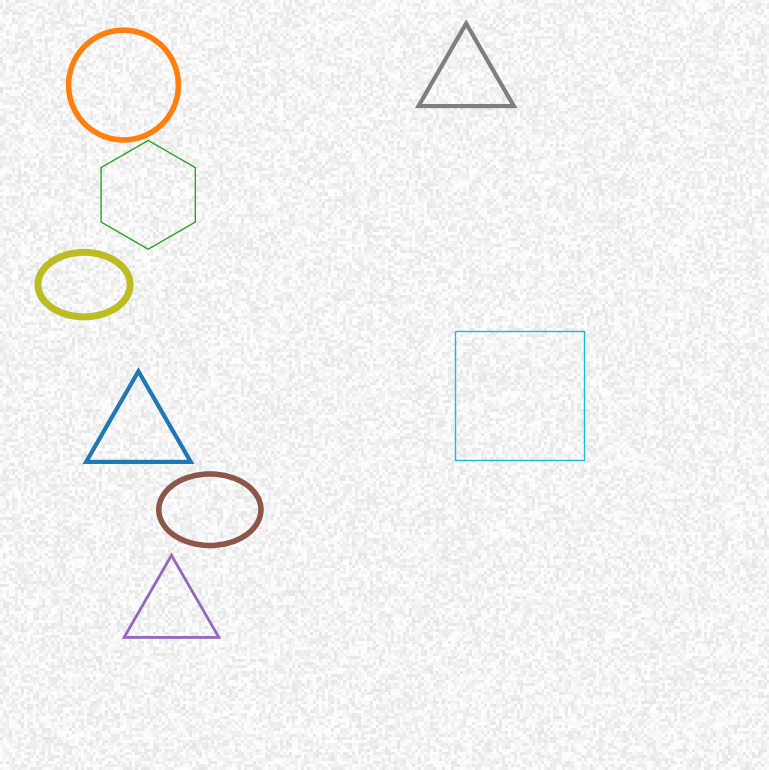[{"shape": "triangle", "thickness": 1.5, "radius": 0.39, "center": [0.18, 0.439]}, {"shape": "circle", "thickness": 2, "radius": 0.36, "center": [0.16, 0.89]}, {"shape": "hexagon", "thickness": 0.5, "radius": 0.35, "center": [0.192, 0.747]}, {"shape": "triangle", "thickness": 1, "radius": 0.36, "center": [0.223, 0.208]}, {"shape": "oval", "thickness": 2, "radius": 0.33, "center": [0.273, 0.338]}, {"shape": "triangle", "thickness": 1.5, "radius": 0.36, "center": [0.605, 0.898]}, {"shape": "oval", "thickness": 2.5, "radius": 0.3, "center": [0.109, 0.63]}, {"shape": "square", "thickness": 0.5, "radius": 0.42, "center": [0.675, 0.486]}]